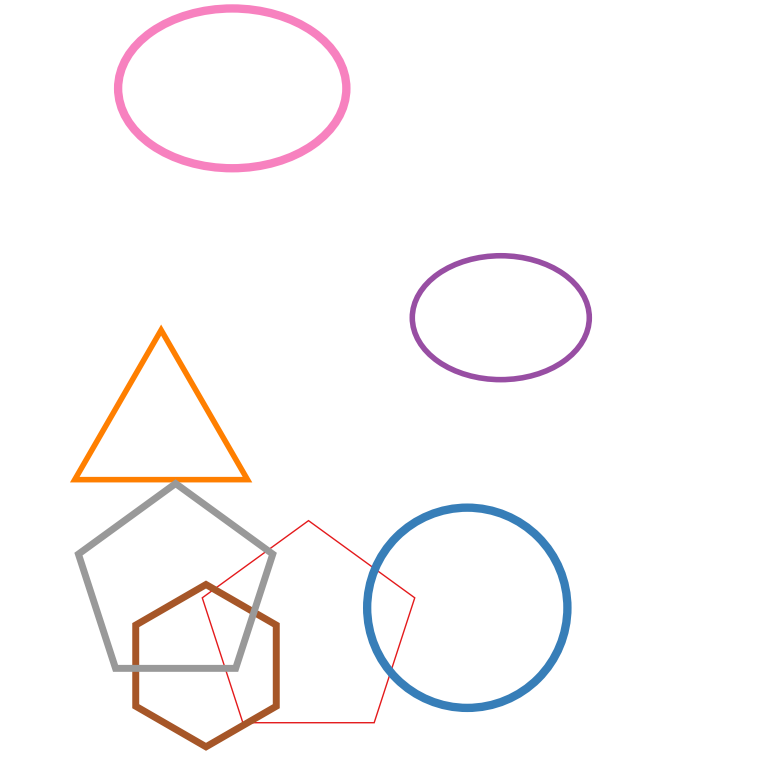[{"shape": "pentagon", "thickness": 0.5, "radius": 0.73, "center": [0.401, 0.179]}, {"shape": "circle", "thickness": 3, "radius": 0.65, "center": [0.607, 0.211]}, {"shape": "oval", "thickness": 2, "radius": 0.57, "center": [0.65, 0.587]}, {"shape": "triangle", "thickness": 2, "radius": 0.65, "center": [0.209, 0.442]}, {"shape": "hexagon", "thickness": 2.5, "radius": 0.53, "center": [0.268, 0.136]}, {"shape": "oval", "thickness": 3, "radius": 0.74, "center": [0.302, 0.885]}, {"shape": "pentagon", "thickness": 2.5, "radius": 0.66, "center": [0.228, 0.239]}]